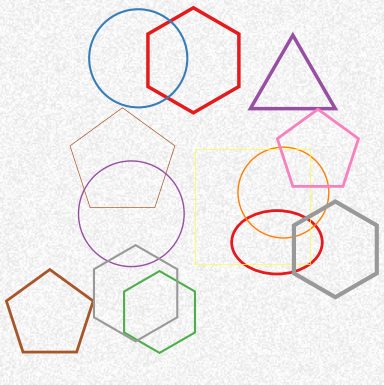[{"shape": "hexagon", "thickness": 2.5, "radius": 0.68, "center": [0.502, 0.843]}, {"shape": "oval", "thickness": 2, "radius": 0.59, "center": [0.719, 0.371]}, {"shape": "circle", "thickness": 1.5, "radius": 0.64, "center": [0.359, 0.849]}, {"shape": "hexagon", "thickness": 1.5, "radius": 0.53, "center": [0.414, 0.19]}, {"shape": "triangle", "thickness": 2.5, "radius": 0.64, "center": [0.761, 0.781]}, {"shape": "circle", "thickness": 1, "radius": 0.69, "center": [0.341, 0.445]}, {"shape": "circle", "thickness": 1, "radius": 0.59, "center": [0.736, 0.5]}, {"shape": "square", "thickness": 0.5, "radius": 0.75, "center": [0.656, 0.464]}, {"shape": "pentagon", "thickness": 2, "radius": 0.59, "center": [0.129, 0.181]}, {"shape": "pentagon", "thickness": 0.5, "radius": 0.72, "center": [0.318, 0.577]}, {"shape": "pentagon", "thickness": 2, "radius": 0.55, "center": [0.826, 0.606]}, {"shape": "hexagon", "thickness": 3, "radius": 0.62, "center": [0.871, 0.352]}, {"shape": "hexagon", "thickness": 1.5, "radius": 0.62, "center": [0.352, 0.238]}]